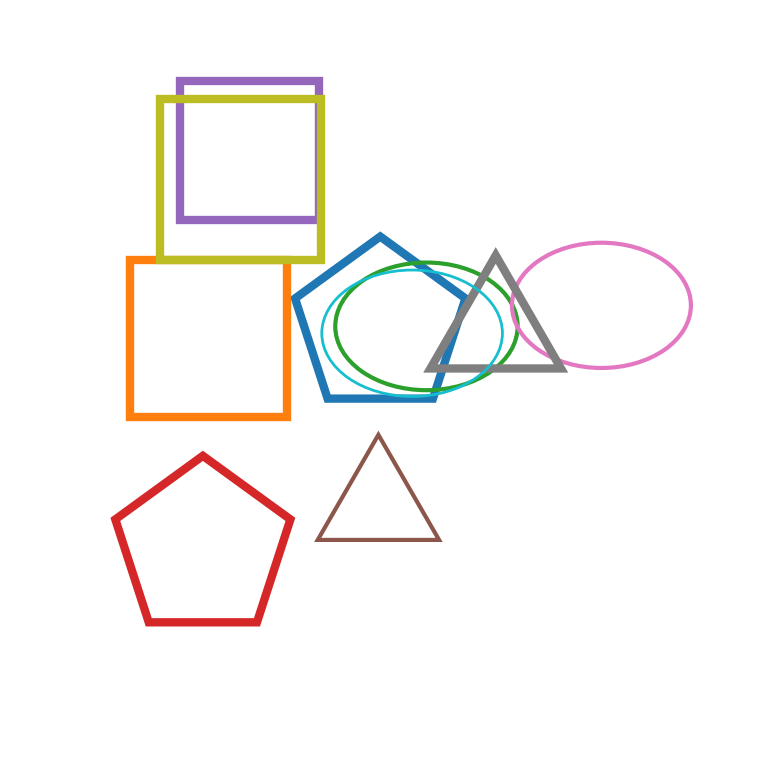[{"shape": "pentagon", "thickness": 3, "radius": 0.58, "center": [0.494, 0.576]}, {"shape": "square", "thickness": 3, "radius": 0.51, "center": [0.271, 0.56]}, {"shape": "oval", "thickness": 1.5, "radius": 0.59, "center": [0.554, 0.576]}, {"shape": "pentagon", "thickness": 3, "radius": 0.6, "center": [0.263, 0.289]}, {"shape": "square", "thickness": 3, "radius": 0.45, "center": [0.324, 0.805]}, {"shape": "triangle", "thickness": 1.5, "radius": 0.46, "center": [0.491, 0.344]}, {"shape": "oval", "thickness": 1.5, "radius": 0.58, "center": [0.781, 0.603]}, {"shape": "triangle", "thickness": 3, "radius": 0.49, "center": [0.644, 0.57]}, {"shape": "square", "thickness": 3, "radius": 0.52, "center": [0.312, 0.767]}, {"shape": "oval", "thickness": 1, "radius": 0.59, "center": [0.535, 0.567]}]